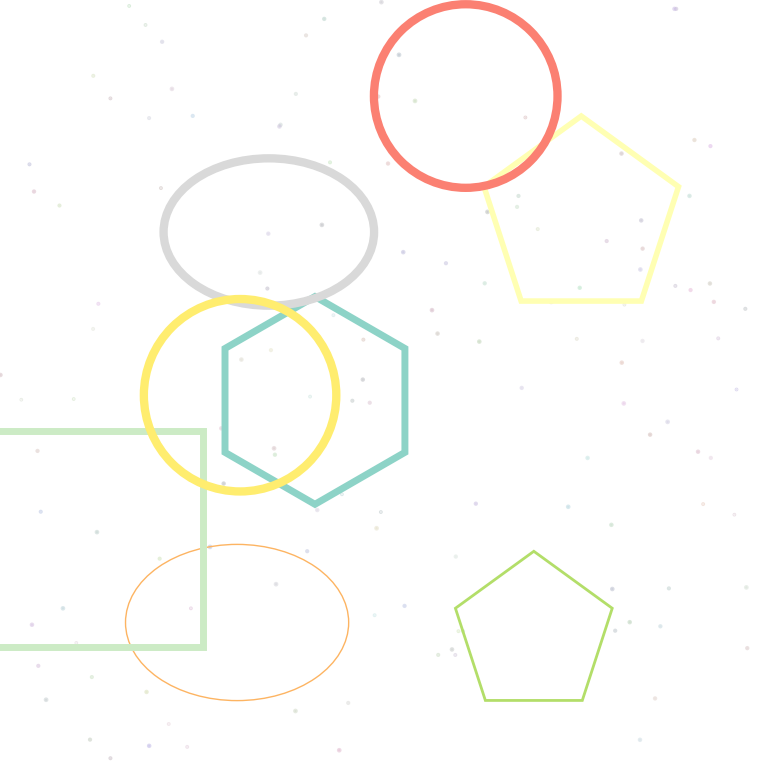[{"shape": "hexagon", "thickness": 2.5, "radius": 0.67, "center": [0.409, 0.48]}, {"shape": "pentagon", "thickness": 2, "radius": 0.66, "center": [0.755, 0.716]}, {"shape": "circle", "thickness": 3, "radius": 0.6, "center": [0.605, 0.875]}, {"shape": "oval", "thickness": 0.5, "radius": 0.72, "center": [0.308, 0.192]}, {"shape": "pentagon", "thickness": 1, "radius": 0.54, "center": [0.693, 0.177]}, {"shape": "oval", "thickness": 3, "radius": 0.68, "center": [0.349, 0.699]}, {"shape": "square", "thickness": 2.5, "radius": 0.7, "center": [0.123, 0.301]}, {"shape": "circle", "thickness": 3, "radius": 0.62, "center": [0.312, 0.487]}]